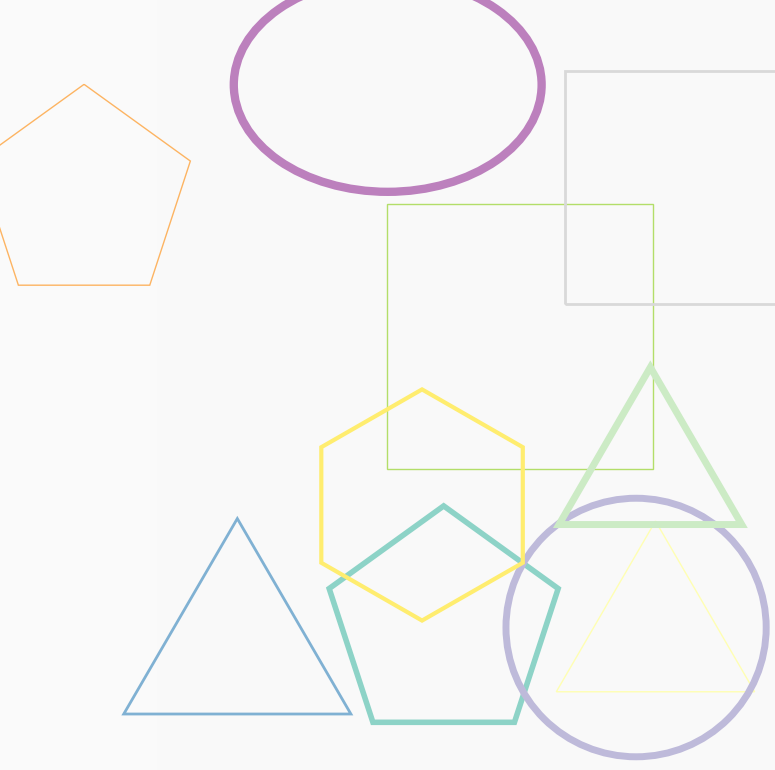[{"shape": "pentagon", "thickness": 2, "radius": 0.78, "center": [0.572, 0.188]}, {"shape": "triangle", "thickness": 0.5, "radius": 0.74, "center": [0.846, 0.175]}, {"shape": "circle", "thickness": 2.5, "radius": 0.84, "center": [0.821, 0.185]}, {"shape": "triangle", "thickness": 1, "radius": 0.85, "center": [0.306, 0.157]}, {"shape": "pentagon", "thickness": 0.5, "radius": 0.72, "center": [0.108, 0.746]}, {"shape": "square", "thickness": 0.5, "radius": 0.86, "center": [0.671, 0.563]}, {"shape": "square", "thickness": 1, "radius": 0.76, "center": [0.88, 0.757]}, {"shape": "oval", "thickness": 3, "radius": 0.99, "center": [0.5, 0.89]}, {"shape": "triangle", "thickness": 2.5, "radius": 0.68, "center": [0.839, 0.387]}, {"shape": "hexagon", "thickness": 1.5, "radius": 0.75, "center": [0.545, 0.344]}]